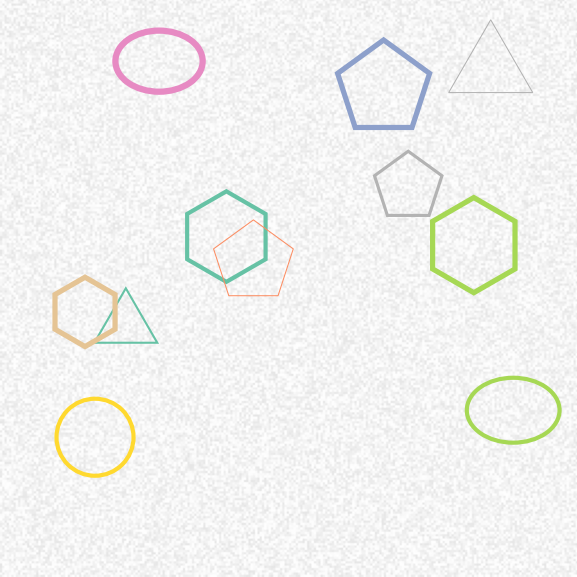[{"shape": "hexagon", "thickness": 2, "radius": 0.39, "center": [0.392, 0.589]}, {"shape": "triangle", "thickness": 1, "radius": 0.31, "center": [0.218, 0.437]}, {"shape": "pentagon", "thickness": 0.5, "radius": 0.36, "center": [0.439, 0.546]}, {"shape": "pentagon", "thickness": 2.5, "radius": 0.42, "center": [0.664, 0.846]}, {"shape": "oval", "thickness": 3, "radius": 0.38, "center": [0.275, 0.893]}, {"shape": "hexagon", "thickness": 2.5, "radius": 0.41, "center": [0.82, 0.575]}, {"shape": "oval", "thickness": 2, "radius": 0.4, "center": [0.889, 0.289]}, {"shape": "circle", "thickness": 2, "radius": 0.33, "center": [0.165, 0.242]}, {"shape": "hexagon", "thickness": 2.5, "radius": 0.3, "center": [0.147, 0.459]}, {"shape": "triangle", "thickness": 0.5, "radius": 0.42, "center": [0.85, 0.881]}, {"shape": "pentagon", "thickness": 1.5, "radius": 0.31, "center": [0.707, 0.676]}]